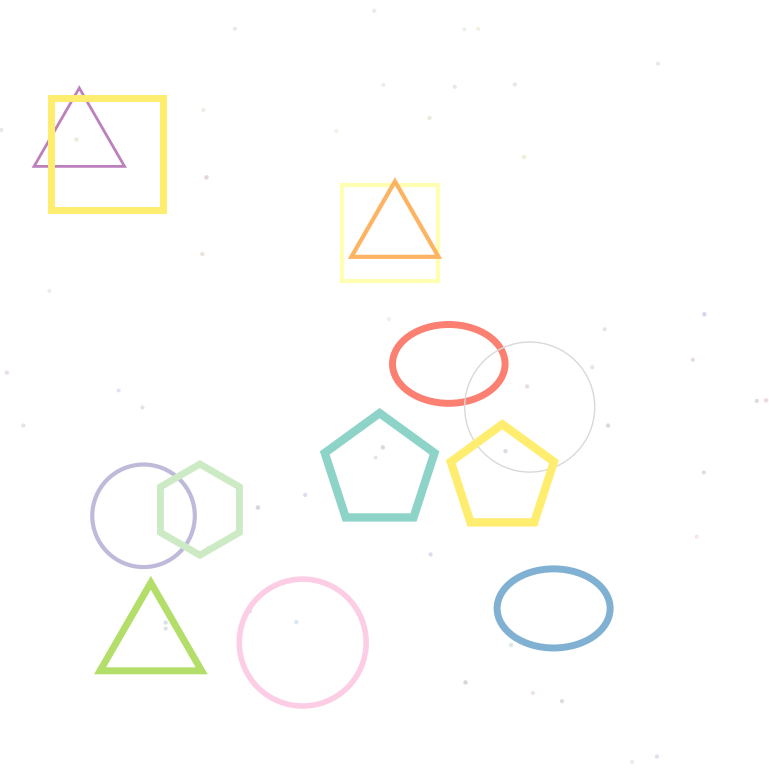[{"shape": "pentagon", "thickness": 3, "radius": 0.37, "center": [0.493, 0.389]}, {"shape": "square", "thickness": 1.5, "radius": 0.31, "center": [0.507, 0.698]}, {"shape": "circle", "thickness": 1.5, "radius": 0.33, "center": [0.186, 0.33]}, {"shape": "oval", "thickness": 2.5, "radius": 0.37, "center": [0.583, 0.527]}, {"shape": "oval", "thickness": 2.5, "radius": 0.37, "center": [0.719, 0.21]}, {"shape": "triangle", "thickness": 1.5, "radius": 0.33, "center": [0.513, 0.699]}, {"shape": "triangle", "thickness": 2.5, "radius": 0.38, "center": [0.196, 0.167]}, {"shape": "circle", "thickness": 2, "radius": 0.41, "center": [0.393, 0.165]}, {"shape": "circle", "thickness": 0.5, "radius": 0.42, "center": [0.688, 0.471]}, {"shape": "triangle", "thickness": 1, "radius": 0.34, "center": [0.103, 0.818]}, {"shape": "hexagon", "thickness": 2.5, "radius": 0.3, "center": [0.26, 0.338]}, {"shape": "pentagon", "thickness": 3, "radius": 0.35, "center": [0.652, 0.379]}, {"shape": "square", "thickness": 2.5, "radius": 0.36, "center": [0.139, 0.8]}]